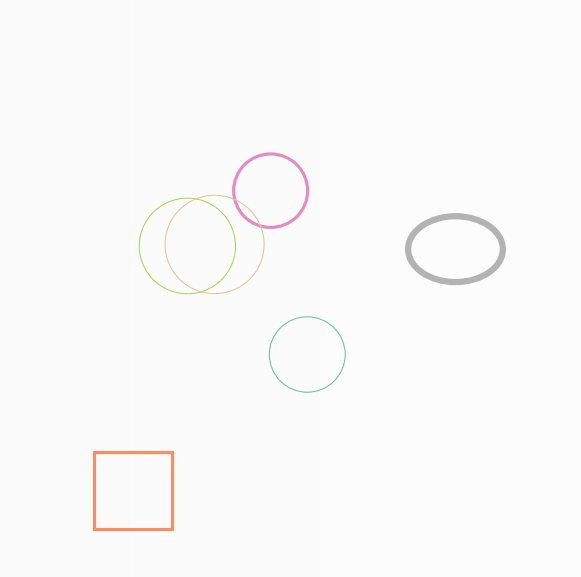[{"shape": "circle", "thickness": 0.5, "radius": 0.33, "center": [0.529, 0.385]}, {"shape": "square", "thickness": 1.5, "radius": 0.33, "center": [0.229, 0.15]}, {"shape": "circle", "thickness": 1.5, "radius": 0.32, "center": [0.466, 0.669]}, {"shape": "circle", "thickness": 0.5, "radius": 0.41, "center": [0.322, 0.573]}, {"shape": "circle", "thickness": 0.5, "radius": 0.43, "center": [0.369, 0.576]}, {"shape": "oval", "thickness": 3, "radius": 0.41, "center": [0.784, 0.568]}]